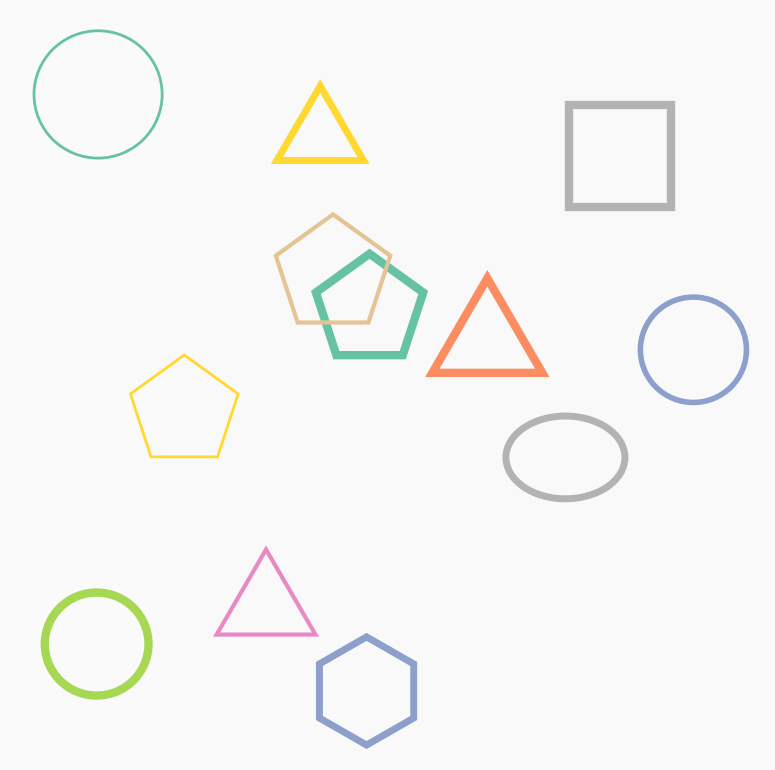[{"shape": "circle", "thickness": 1, "radius": 0.41, "center": [0.127, 0.877]}, {"shape": "pentagon", "thickness": 3, "radius": 0.36, "center": [0.477, 0.598]}, {"shape": "triangle", "thickness": 3, "radius": 0.41, "center": [0.629, 0.557]}, {"shape": "circle", "thickness": 2, "radius": 0.34, "center": [0.895, 0.546]}, {"shape": "hexagon", "thickness": 2.5, "radius": 0.35, "center": [0.473, 0.103]}, {"shape": "triangle", "thickness": 1.5, "radius": 0.37, "center": [0.343, 0.213]}, {"shape": "circle", "thickness": 3, "radius": 0.33, "center": [0.125, 0.164]}, {"shape": "pentagon", "thickness": 1, "radius": 0.37, "center": [0.238, 0.466]}, {"shape": "triangle", "thickness": 2.5, "radius": 0.32, "center": [0.413, 0.824]}, {"shape": "pentagon", "thickness": 1.5, "radius": 0.39, "center": [0.43, 0.644]}, {"shape": "square", "thickness": 3, "radius": 0.33, "center": [0.8, 0.798]}, {"shape": "oval", "thickness": 2.5, "radius": 0.38, "center": [0.73, 0.406]}]